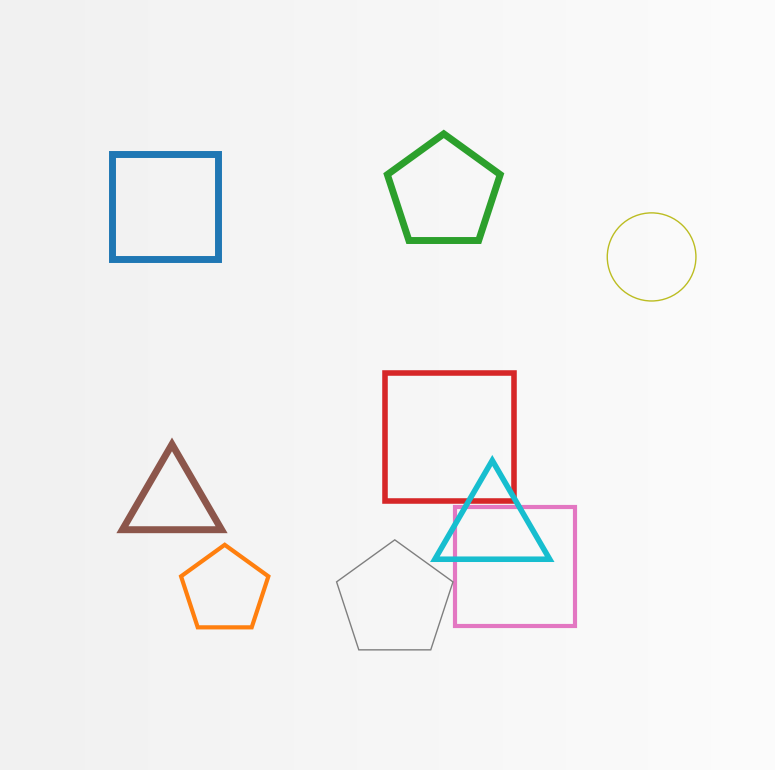[{"shape": "square", "thickness": 2.5, "radius": 0.34, "center": [0.213, 0.732]}, {"shape": "pentagon", "thickness": 1.5, "radius": 0.3, "center": [0.29, 0.233]}, {"shape": "pentagon", "thickness": 2.5, "radius": 0.38, "center": [0.573, 0.75]}, {"shape": "square", "thickness": 2, "radius": 0.42, "center": [0.58, 0.433]}, {"shape": "triangle", "thickness": 2.5, "radius": 0.37, "center": [0.222, 0.349]}, {"shape": "square", "thickness": 1.5, "radius": 0.39, "center": [0.664, 0.264]}, {"shape": "pentagon", "thickness": 0.5, "radius": 0.39, "center": [0.509, 0.22]}, {"shape": "circle", "thickness": 0.5, "radius": 0.29, "center": [0.841, 0.666]}, {"shape": "triangle", "thickness": 2, "radius": 0.43, "center": [0.635, 0.316]}]